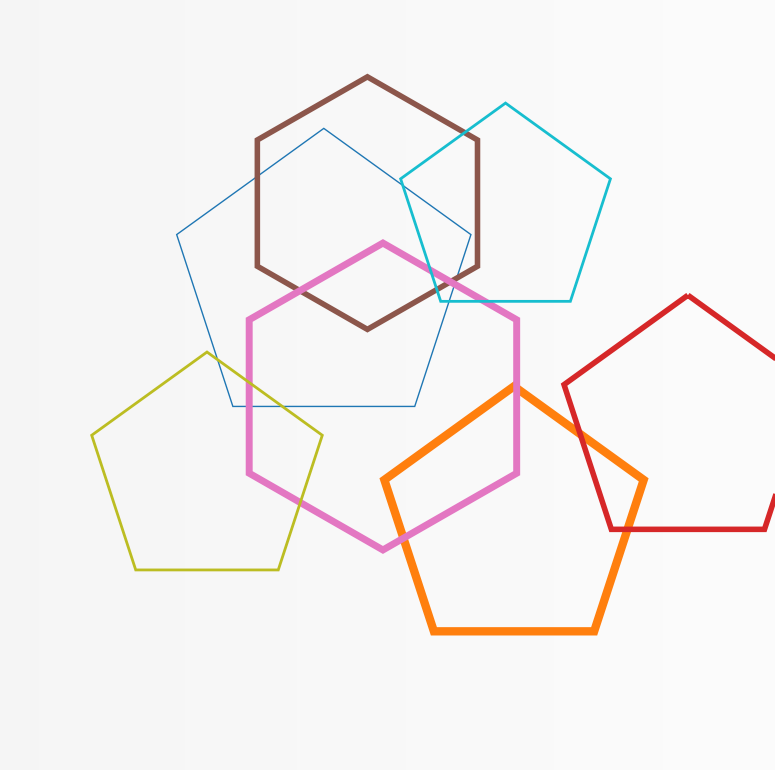[{"shape": "pentagon", "thickness": 0.5, "radius": 1.0, "center": [0.418, 0.634]}, {"shape": "pentagon", "thickness": 3, "radius": 0.88, "center": [0.663, 0.322]}, {"shape": "pentagon", "thickness": 2, "radius": 0.84, "center": [0.888, 0.449]}, {"shape": "hexagon", "thickness": 2, "radius": 0.82, "center": [0.474, 0.736]}, {"shape": "hexagon", "thickness": 2.5, "radius": 1.0, "center": [0.494, 0.485]}, {"shape": "pentagon", "thickness": 1, "radius": 0.78, "center": [0.267, 0.386]}, {"shape": "pentagon", "thickness": 1, "radius": 0.71, "center": [0.652, 0.724]}]